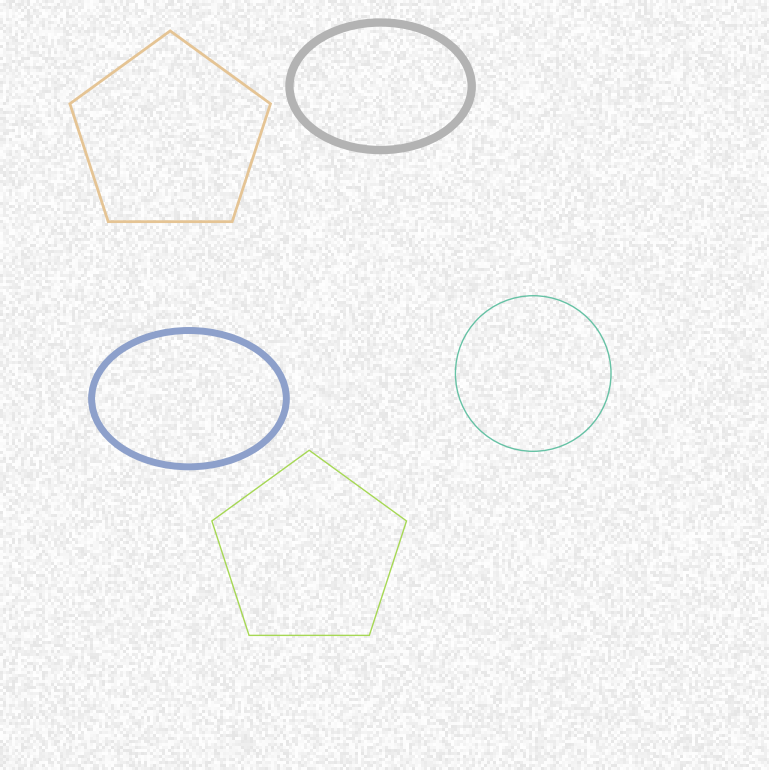[{"shape": "circle", "thickness": 0.5, "radius": 0.51, "center": [0.692, 0.515]}, {"shape": "oval", "thickness": 2.5, "radius": 0.63, "center": [0.245, 0.482]}, {"shape": "pentagon", "thickness": 0.5, "radius": 0.66, "center": [0.402, 0.282]}, {"shape": "pentagon", "thickness": 1, "radius": 0.68, "center": [0.221, 0.823]}, {"shape": "oval", "thickness": 3, "radius": 0.59, "center": [0.494, 0.888]}]